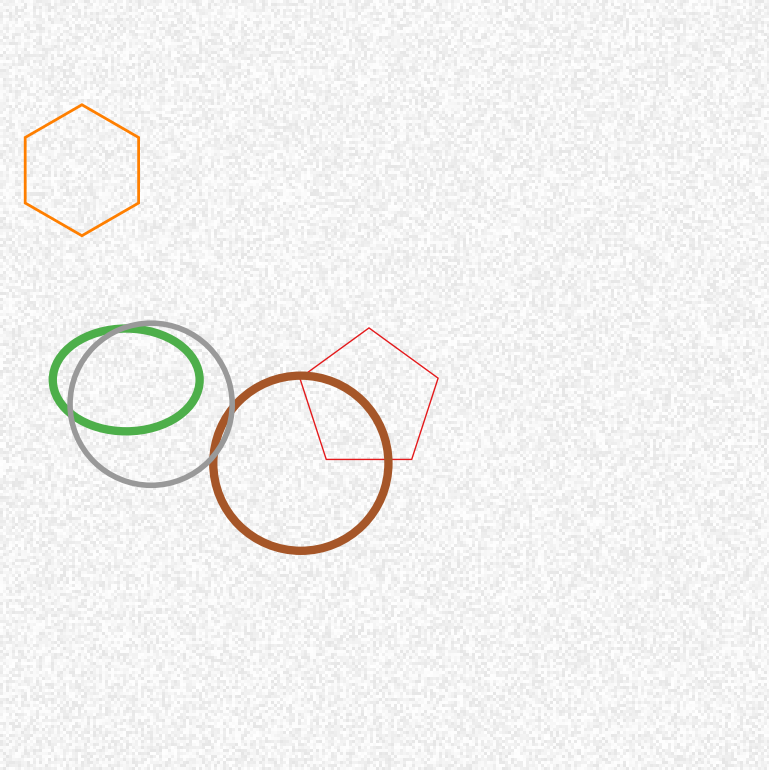[{"shape": "pentagon", "thickness": 0.5, "radius": 0.47, "center": [0.479, 0.48]}, {"shape": "oval", "thickness": 3, "radius": 0.48, "center": [0.164, 0.507]}, {"shape": "hexagon", "thickness": 1, "radius": 0.43, "center": [0.106, 0.779]}, {"shape": "circle", "thickness": 3, "radius": 0.57, "center": [0.391, 0.398]}, {"shape": "circle", "thickness": 2, "radius": 0.53, "center": [0.196, 0.475]}]